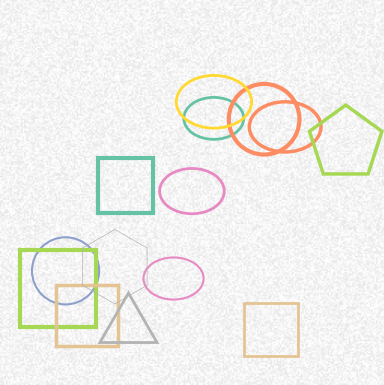[{"shape": "oval", "thickness": 2, "radius": 0.39, "center": [0.555, 0.693]}, {"shape": "square", "thickness": 3, "radius": 0.36, "center": [0.326, 0.519]}, {"shape": "circle", "thickness": 3, "radius": 0.46, "center": [0.686, 0.69]}, {"shape": "oval", "thickness": 2.5, "radius": 0.47, "center": [0.741, 0.67]}, {"shape": "circle", "thickness": 1.5, "radius": 0.44, "center": [0.17, 0.297]}, {"shape": "oval", "thickness": 2, "radius": 0.42, "center": [0.499, 0.504]}, {"shape": "oval", "thickness": 1.5, "radius": 0.39, "center": [0.451, 0.277]}, {"shape": "pentagon", "thickness": 2.5, "radius": 0.49, "center": [0.898, 0.628]}, {"shape": "square", "thickness": 3, "radius": 0.5, "center": [0.151, 0.25]}, {"shape": "oval", "thickness": 2, "radius": 0.49, "center": [0.556, 0.736]}, {"shape": "square", "thickness": 2, "radius": 0.35, "center": [0.704, 0.144]}, {"shape": "square", "thickness": 2.5, "radius": 0.4, "center": [0.226, 0.181]}, {"shape": "triangle", "thickness": 2, "radius": 0.43, "center": [0.334, 0.153]}, {"shape": "hexagon", "thickness": 0.5, "radius": 0.48, "center": [0.298, 0.307]}]